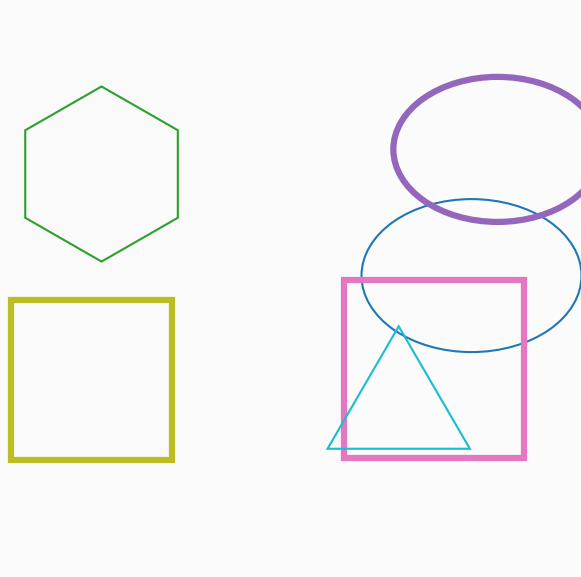[{"shape": "oval", "thickness": 1, "radius": 0.95, "center": [0.811, 0.522]}, {"shape": "hexagon", "thickness": 1, "radius": 0.76, "center": [0.175, 0.698]}, {"shape": "oval", "thickness": 3, "radius": 0.9, "center": [0.856, 0.74]}, {"shape": "square", "thickness": 3, "radius": 0.77, "center": [0.747, 0.36]}, {"shape": "square", "thickness": 3, "radius": 0.69, "center": [0.157, 0.342]}, {"shape": "triangle", "thickness": 1, "radius": 0.71, "center": [0.686, 0.293]}]